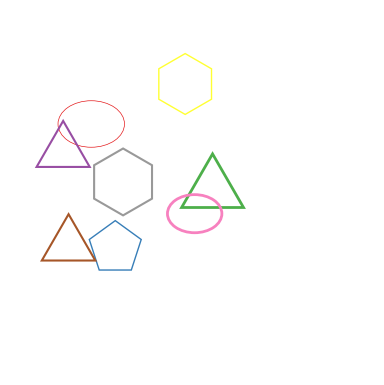[{"shape": "oval", "thickness": 0.5, "radius": 0.43, "center": [0.237, 0.678]}, {"shape": "pentagon", "thickness": 1, "radius": 0.35, "center": [0.299, 0.356]}, {"shape": "triangle", "thickness": 2, "radius": 0.46, "center": [0.552, 0.507]}, {"shape": "triangle", "thickness": 1.5, "radius": 0.4, "center": [0.164, 0.606]}, {"shape": "hexagon", "thickness": 1, "radius": 0.4, "center": [0.481, 0.782]}, {"shape": "triangle", "thickness": 1.5, "radius": 0.4, "center": [0.178, 0.363]}, {"shape": "oval", "thickness": 2, "radius": 0.35, "center": [0.506, 0.445]}, {"shape": "hexagon", "thickness": 1.5, "radius": 0.43, "center": [0.32, 0.527]}]